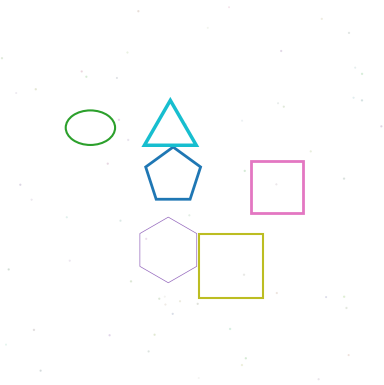[{"shape": "pentagon", "thickness": 2, "radius": 0.37, "center": [0.45, 0.543]}, {"shape": "oval", "thickness": 1.5, "radius": 0.32, "center": [0.235, 0.668]}, {"shape": "hexagon", "thickness": 0.5, "radius": 0.43, "center": [0.437, 0.351]}, {"shape": "square", "thickness": 2, "radius": 0.34, "center": [0.72, 0.514]}, {"shape": "square", "thickness": 1.5, "radius": 0.42, "center": [0.601, 0.31]}, {"shape": "triangle", "thickness": 2.5, "radius": 0.39, "center": [0.442, 0.662]}]